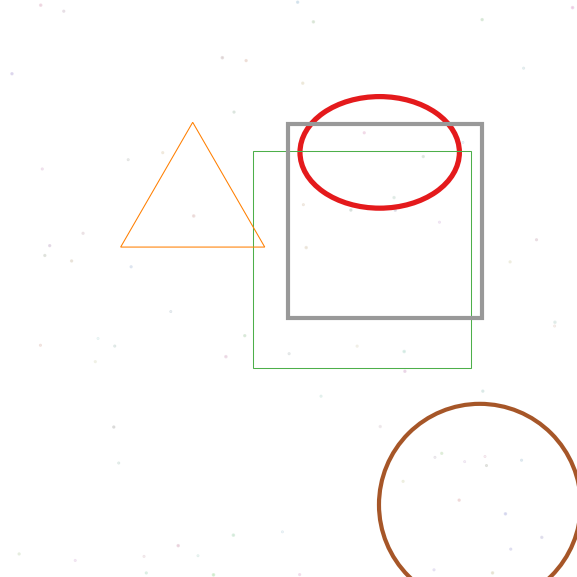[{"shape": "oval", "thickness": 2.5, "radius": 0.69, "center": [0.657, 0.735]}, {"shape": "square", "thickness": 0.5, "radius": 0.94, "center": [0.627, 0.549]}, {"shape": "triangle", "thickness": 0.5, "radius": 0.72, "center": [0.334, 0.643]}, {"shape": "circle", "thickness": 2, "radius": 0.87, "center": [0.831, 0.125]}, {"shape": "square", "thickness": 2, "radius": 0.84, "center": [0.666, 0.616]}]